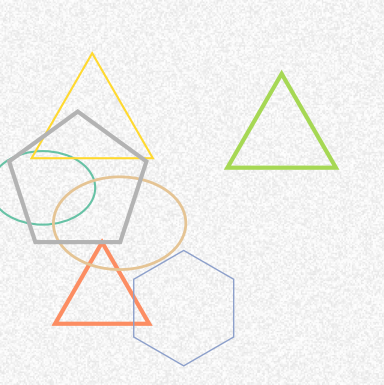[{"shape": "oval", "thickness": 1.5, "radius": 0.68, "center": [0.111, 0.512]}, {"shape": "triangle", "thickness": 3, "radius": 0.71, "center": [0.265, 0.23]}, {"shape": "hexagon", "thickness": 1, "radius": 0.75, "center": [0.477, 0.2]}, {"shape": "triangle", "thickness": 3, "radius": 0.81, "center": [0.732, 0.646]}, {"shape": "triangle", "thickness": 1.5, "radius": 0.91, "center": [0.239, 0.68]}, {"shape": "oval", "thickness": 2, "radius": 0.86, "center": [0.311, 0.42]}, {"shape": "pentagon", "thickness": 3, "radius": 0.94, "center": [0.202, 0.523]}]